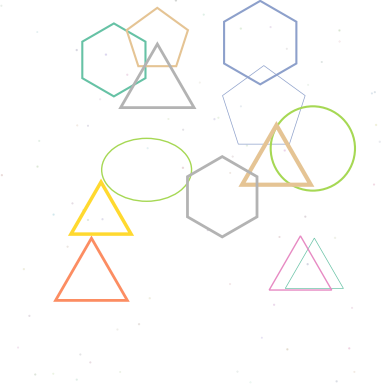[{"shape": "hexagon", "thickness": 1.5, "radius": 0.47, "center": [0.296, 0.844]}, {"shape": "triangle", "thickness": 0.5, "radius": 0.44, "center": [0.816, 0.294]}, {"shape": "triangle", "thickness": 2, "radius": 0.54, "center": [0.238, 0.274]}, {"shape": "pentagon", "thickness": 0.5, "radius": 0.56, "center": [0.685, 0.717]}, {"shape": "hexagon", "thickness": 1.5, "radius": 0.54, "center": [0.676, 0.889]}, {"shape": "triangle", "thickness": 1, "radius": 0.47, "center": [0.78, 0.294]}, {"shape": "oval", "thickness": 1, "radius": 0.58, "center": [0.381, 0.559]}, {"shape": "circle", "thickness": 1.5, "radius": 0.55, "center": [0.813, 0.614]}, {"shape": "triangle", "thickness": 2.5, "radius": 0.45, "center": [0.262, 0.437]}, {"shape": "pentagon", "thickness": 1.5, "radius": 0.42, "center": [0.409, 0.896]}, {"shape": "triangle", "thickness": 3, "radius": 0.52, "center": [0.718, 0.572]}, {"shape": "triangle", "thickness": 2, "radius": 0.55, "center": [0.409, 0.775]}, {"shape": "hexagon", "thickness": 2, "radius": 0.52, "center": [0.577, 0.489]}]